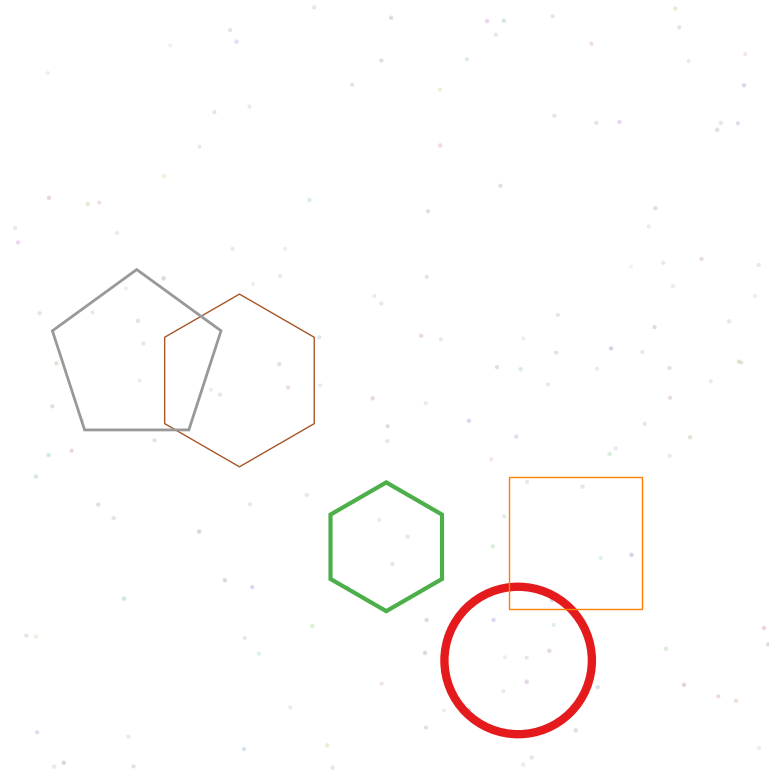[{"shape": "circle", "thickness": 3, "radius": 0.48, "center": [0.673, 0.142]}, {"shape": "hexagon", "thickness": 1.5, "radius": 0.42, "center": [0.502, 0.29]}, {"shape": "square", "thickness": 0.5, "radius": 0.43, "center": [0.747, 0.294]}, {"shape": "hexagon", "thickness": 0.5, "radius": 0.56, "center": [0.311, 0.506]}, {"shape": "pentagon", "thickness": 1, "radius": 0.58, "center": [0.178, 0.535]}]